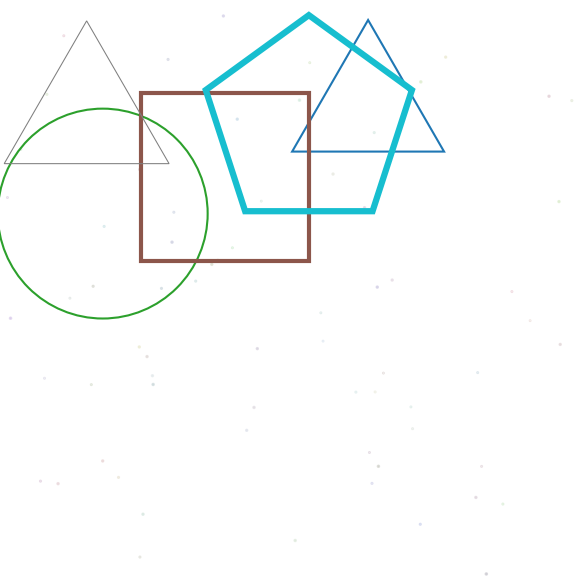[{"shape": "triangle", "thickness": 1, "radius": 0.76, "center": [0.637, 0.813]}, {"shape": "circle", "thickness": 1, "radius": 0.91, "center": [0.178, 0.629]}, {"shape": "square", "thickness": 2, "radius": 0.73, "center": [0.39, 0.693]}, {"shape": "triangle", "thickness": 0.5, "radius": 0.82, "center": [0.15, 0.798]}, {"shape": "pentagon", "thickness": 3, "radius": 0.94, "center": [0.535, 0.785]}]